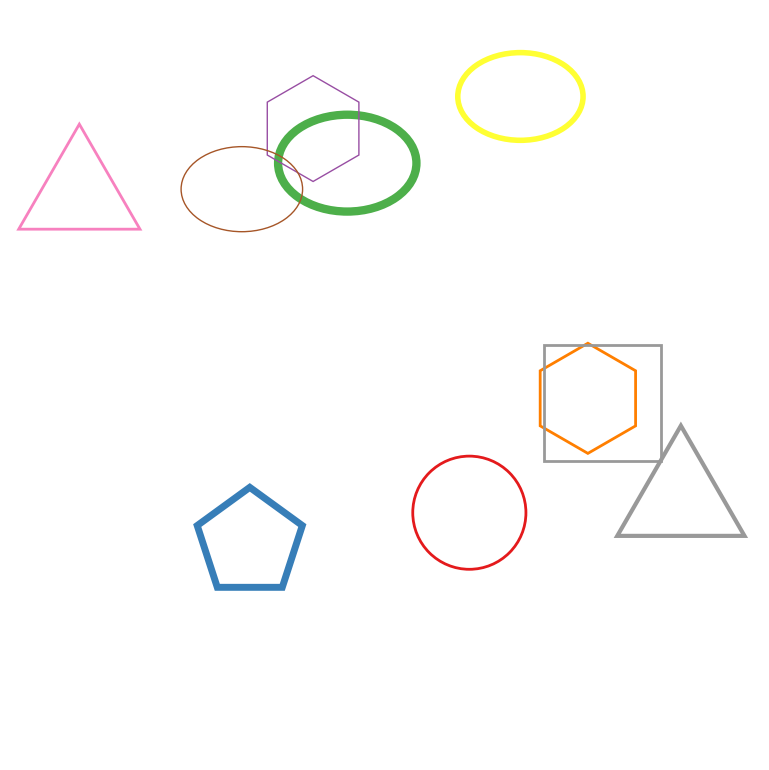[{"shape": "circle", "thickness": 1, "radius": 0.37, "center": [0.61, 0.334]}, {"shape": "pentagon", "thickness": 2.5, "radius": 0.36, "center": [0.324, 0.295]}, {"shape": "oval", "thickness": 3, "radius": 0.45, "center": [0.451, 0.788]}, {"shape": "hexagon", "thickness": 0.5, "radius": 0.34, "center": [0.407, 0.833]}, {"shape": "hexagon", "thickness": 1, "radius": 0.36, "center": [0.763, 0.483]}, {"shape": "oval", "thickness": 2, "radius": 0.41, "center": [0.676, 0.875]}, {"shape": "oval", "thickness": 0.5, "radius": 0.39, "center": [0.314, 0.754]}, {"shape": "triangle", "thickness": 1, "radius": 0.45, "center": [0.103, 0.748]}, {"shape": "triangle", "thickness": 1.5, "radius": 0.48, "center": [0.884, 0.352]}, {"shape": "square", "thickness": 1, "radius": 0.38, "center": [0.783, 0.477]}]